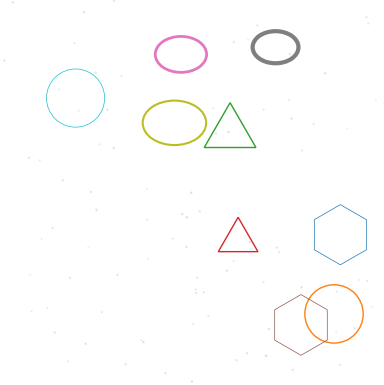[{"shape": "hexagon", "thickness": 0.5, "radius": 0.39, "center": [0.884, 0.39]}, {"shape": "circle", "thickness": 1, "radius": 0.38, "center": [0.868, 0.185]}, {"shape": "triangle", "thickness": 1, "radius": 0.39, "center": [0.598, 0.656]}, {"shape": "triangle", "thickness": 1, "radius": 0.3, "center": [0.618, 0.376]}, {"shape": "hexagon", "thickness": 0.5, "radius": 0.39, "center": [0.782, 0.156]}, {"shape": "oval", "thickness": 2, "radius": 0.33, "center": [0.47, 0.859]}, {"shape": "oval", "thickness": 3, "radius": 0.3, "center": [0.716, 0.877]}, {"shape": "oval", "thickness": 1.5, "radius": 0.41, "center": [0.453, 0.681]}, {"shape": "circle", "thickness": 0.5, "radius": 0.38, "center": [0.196, 0.745]}]